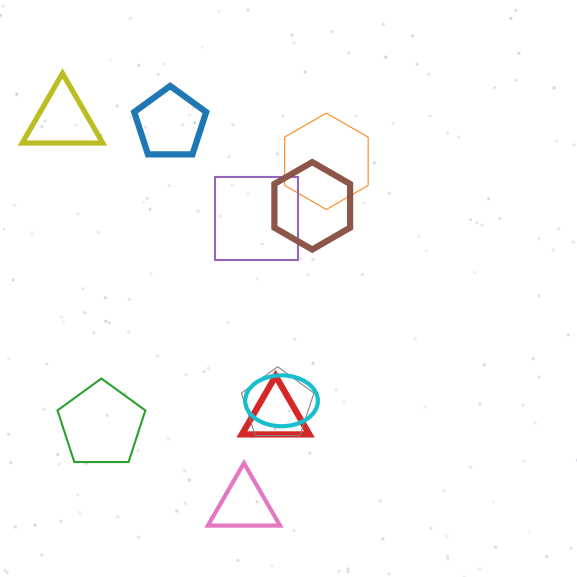[{"shape": "pentagon", "thickness": 3, "radius": 0.33, "center": [0.295, 0.785]}, {"shape": "hexagon", "thickness": 0.5, "radius": 0.42, "center": [0.565, 0.72]}, {"shape": "pentagon", "thickness": 1, "radius": 0.4, "center": [0.176, 0.264]}, {"shape": "triangle", "thickness": 3, "radius": 0.34, "center": [0.477, 0.281]}, {"shape": "square", "thickness": 1, "radius": 0.36, "center": [0.444, 0.621]}, {"shape": "hexagon", "thickness": 3, "radius": 0.38, "center": [0.541, 0.643]}, {"shape": "triangle", "thickness": 2, "radius": 0.36, "center": [0.422, 0.125]}, {"shape": "pentagon", "thickness": 0.5, "radius": 0.33, "center": [0.481, 0.298]}, {"shape": "triangle", "thickness": 2.5, "radius": 0.4, "center": [0.108, 0.792]}, {"shape": "oval", "thickness": 2, "radius": 0.31, "center": [0.487, 0.305]}]